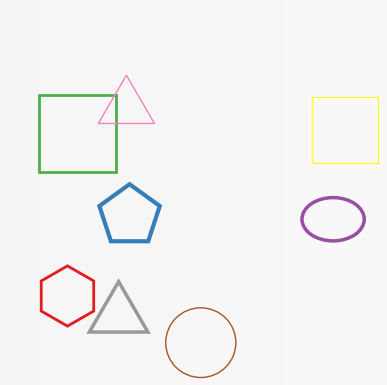[{"shape": "hexagon", "thickness": 2, "radius": 0.39, "center": [0.174, 0.231]}, {"shape": "pentagon", "thickness": 3, "radius": 0.41, "center": [0.334, 0.44]}, {"shape": "square", "thickness": 2, "radius": 0.5, "center": [0.2, 0.652]}, {"shape": "oval", "thickness": 2.5, "radius": 0.4, "center": [0.86, 0.431]}, {"shape": "square", "thickness": 1, "radius": 0.42, "center": [0.89, 0.663]}, {"shape": "circle", "thickness": 1, "radius": 0.45, "center": [0.518, 0.11]}, {"shape": "triangle", "thickness": 1, "radius": 0.42, "center": [0.326, 0.721]}, {"shape": "triangle", "thickness": 2.5, "radius": 0.44, "center": [0.306, 0.181]}]